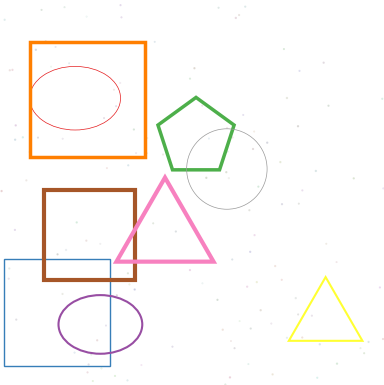[{"shape": "oval", "thickness": 0.5, "radius": 0.59, "center": [0.195, 0.745]}, {"shape": "square", "thickness": 1, "radius": 0.69, "center": [0.148, 0.188]}, {"shape": "pentagon", "thickness": 2.5, "radius": 0.52, "center": [0.509, 0.643]}, {"shape": "oval", "thickness": 1.5, "radius": 0.54, "center": [0.261, 0.157]}, {"shape": "square", "thickness": 2.5, "radius": 0.74, "center": [0.228, 0.742]}, {"shape": "triangle", "thickness": 1.5, "radius": 0.55, "center": [0.846, 0.17]}, {"shape": "square", "thickness": 3, "radius": 0.59, "center": [0.233, 0.389]}, {"shape": "triangle", "thickness": 3, "radius": 0.73, "center": [0.429, 0.393]}, {"shape": "circle", "thickness": 0.5, "radius": 0.52, "center": [0.589, 0.561]}]